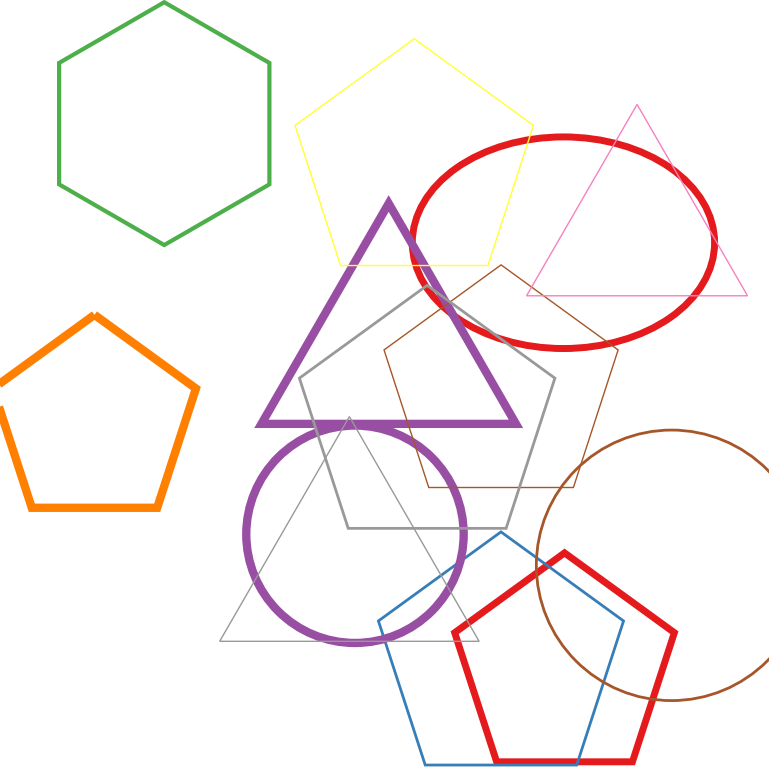[{"shape": "oval", "thickness": 2.5, "radius": 0.98, "center": [0.732, 0.685]}, {"shape": "pentagon", "thickness": 2.5, "radius": 0.75, "center": [0.733, 0.132]}, {"shape": "pentagon", "thickness": 1, "radius": 0.84, "center": [0.651, 0.142]}, {"shape": "hexagon", "thickness": 1.5, "radius": 0.79, "center": [0.213, 0.839]}, {"shape": "circle", "thickness": 3, "radius": 0.71, "center": [0.461, 0.306]}, {"shape": "triangle", "thickness": 3, "radius": 0.95, "center": [0.505, 0.545]}, {"shape": "pentagon", "thickness": 3, "radius": 0.69, "center": [0.123, 0.453]}, {"shape": "pentagon", "thickness": 0.5, "radius": 0.81, "center": [0.538, 0.787]}, {"shape": "pentagon", "thickness": 0.5, "radius": 0.8, "center": [0.651, 0.496]}, {"shape": "circle", "thickness": 1, "radius": 0.88, "center": [0.872, 0.266]}, {"shape": "triangle", "thickness": 0.5, "radius": 0.83, "center": [0.827, 0.699]}, {"shape": "pentagon", "thickness": 1, "radius": 0.87, "center": [0.555, 0.455]}, {"shape": "triangle", "thickness": 0.5, "radius": 0.97, "center": [0.454, 0.264]}]